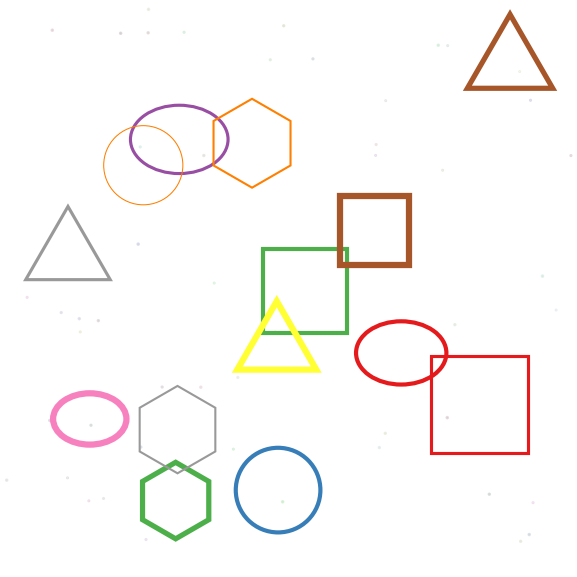[{"shape": "square", "thickness": 1.5, "radius": 0.42, "center": [0.83, 0.299]}, {"shape": "oval", "thickness": 2, "radius": 0.39, "center": [0.695, 0.388]}, {"shape": "circle", "thickness": 2, "radius": 0.37, "center": [0.482, 0.15]}, {"shape": "square", "thickness": 2, "radius": 0.36, "center": [0.529, 0.495]}, {"shape": "hexagon", "thickness": 2.5, "radius": 0.33, "center": [0.304, 0.132]}, {"shape": "oval", "thickness": 1.5, "radius": 0.42, "center": [0.31, 0.758]}, {"shape": "circle", "thickness": 0.5, "radius": 0.34, "center": [0.248, 0.713]}, {"shape": "hexagon", "thickness": 1, "radius": 0.38, "center": [0.436, 0.751]}, {"shape": "triangle", "thickness": 3, "radius": 0.4, "center": [0.479, 0.399]}, {"shape": "square", "thickness": 3, "radius": 0.3, "center": [0.649, 0.6]}, {"shape": "triangle", "thickness": 2.5, "radius": 0.43, "center": [0.883, 0.889]}, {"shape": "oval", "thickness": 3, "radius": 0.32, "center": [0.155, 0.274]}, {"shape": "triangle", "thickness": 1.5, "radius": 0.42, "center": [0.118, 0.557]}, {"shape": "hexagon", "thickness": 1, "radius": 0.38, "center": [0.307, 0.255]}]